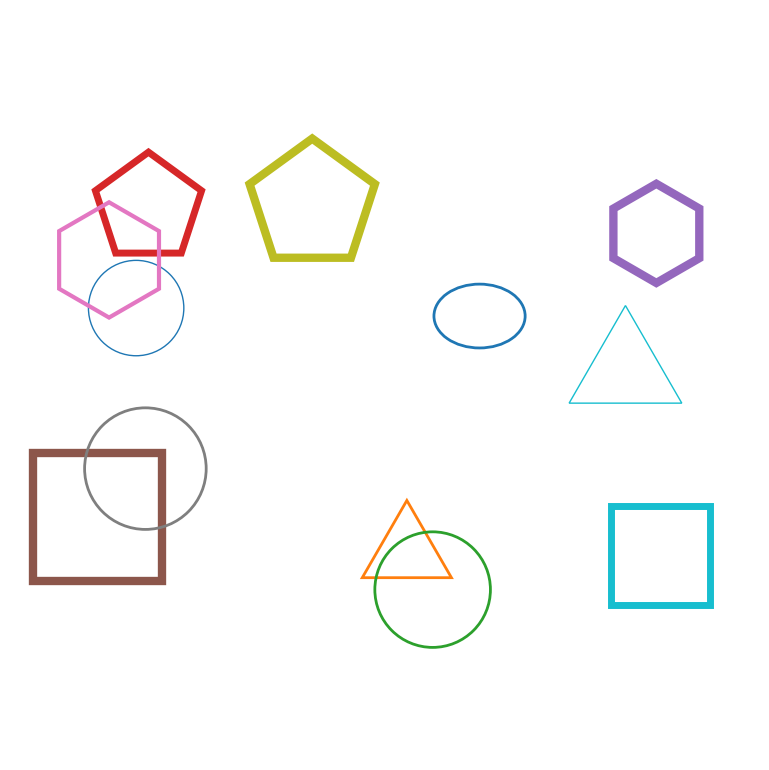[{"shape": "circle", "thickness": 0.5, "radius": 0.31, "center": [0.177, 0.6]}, {"shape": "oval", "thickness": 1, "radius": 0.3, "center": [0.623, 0.59]}, {"shape": "triangle", "thickness": 1, "radius": 0.33, "center": [0.528, 0.283]}, {"shape": "circle", "thickness": 1, "radius": 0.38, "center": [0.562, 0.234]}, {"shape": "pentagon", "thickness": 2.5, "radius": 0.36, "center": [0.193, 0.73]}, {"shape": "hexagon", "thickness": 3, "radius": 0.32, "center": [0.852, 0.697]}, {"shape": "square", "thickness": 3, "radius": 0.42, "center": [0.127, 0.329]}, {"shape": "hexagon", "thickness": 1.5, "radius": 0.37, "center": [0.142, 0.662]}, {"shape": "circle", "thickness": 1, "radius": 0.39, "center": [0.189, 0.391]}, {"shape": "pentagon", "thickness": 3, "radius": 0.43, "center": [0.406, 0.734]}, {"shape": "square", "thickness": 2.5, "radius": 0.32, "center": [0.858, 0.278]}, {"shape": "triangle", "thickness": 0.5, "radius": 0.42, "center": [0.812, 0.519]}]